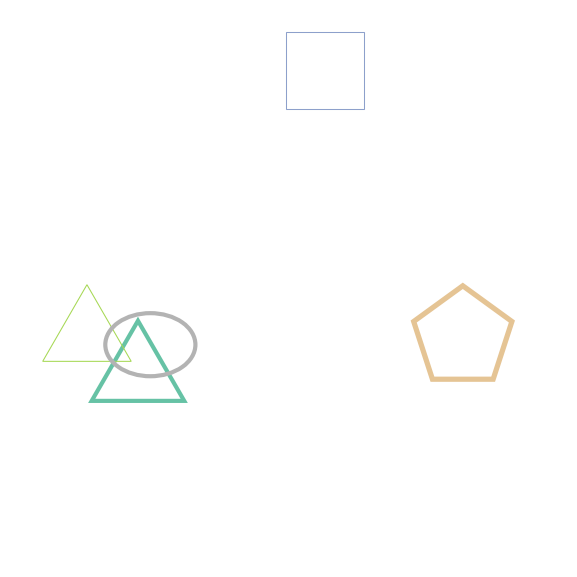[{"shape": "triangle", "thickness": 2, "radius": 0.46, "center": [0.239, 0.351]}, {"shape": "square", "thickness": 0.5, "radius": 0.34, "center": [0.563, 0.877]}, {"shape": "triangle", "thickness": 0.5, "radius": 0.44, "center": [0.151, 0.418]}, {"shape": "pentagon", "thickness": 2.5, "radius": 0.45, "center": [0.801, 0.415]}, {"shape": "oval", "thickness": 2, "radius": 0.39, "center": [0.26, 0.402]}]